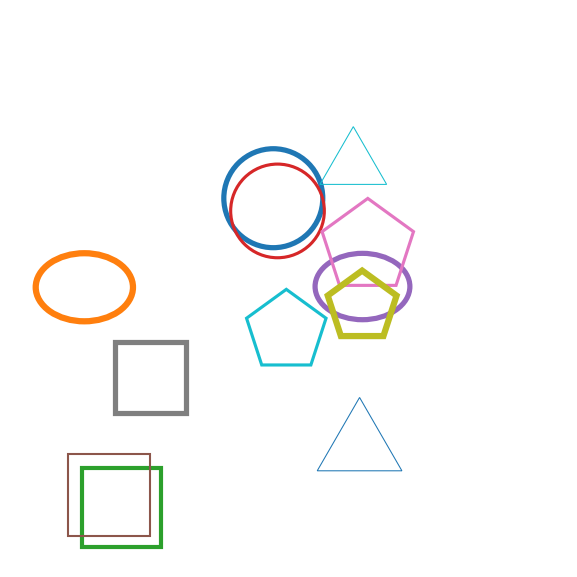[{"shape": "triangle", "thickness": 0.5, "radius": 0.42, "center": [0.623, 0.226]}, {"shape": "circle", "thickness": 2.5, "radius": 0.43, "center": [0.473, 0.656]}, {"shape": "oval", "thickness": 3, "radius": 0.42, "center": [0.146, 0.502]}, {"shape": "square", "thickness": 2, "radius": 0.34, "center": [0.21, 0.121]}, {"shape": "circle", "thickness": 1.5, "radius": 0.41, "center": [0.481, 0.634]}, {"shape": "oval", "thickness": 2.5, "radius": 0.41, "center": [0.628, 0.503]}, {"shape": "square", "thickness": 1, "radius": 0.36, "center": [0.189, 0.141]}, {"shape": "pentagon", "thickness": 1.5, "radius": 0.42, "center": [0.637, 0.572]}, {"shape": "square", "thickness": 2.5, "radius": 0.31, "center": [0.26, 0.345]}, {"shape": "pentagon", "thickness": 3, "radius": 0.31, "center": [0.627, 0.468]}, {"shape": "pentagon", "thickness": 1.5, "radius": 0.36, "center": [0.496, 0.426]}, {"shape": "triangle", "thickness": 0.5, "radius": 0.33, "center": [0.612, 0.713]}]